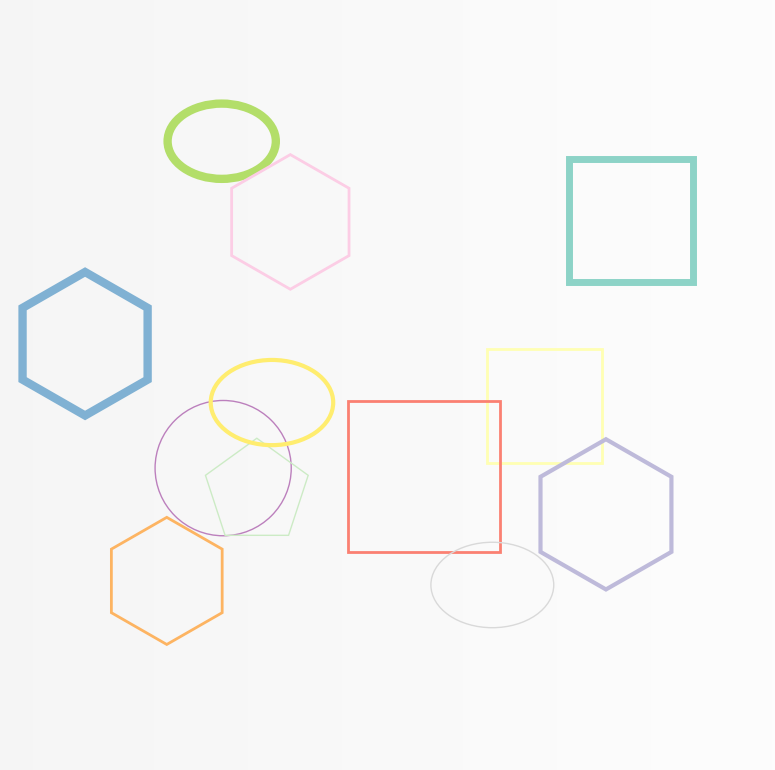[{"shape": "square", "thickness": 2.5, "radius": 0.4, "center": [0.814, 0.714]}, {"shape": "square", "thickness": 1, "radius": 0.37, "center": [0.703, 0.473]}, {"shape": "hexagon", "thickness": 1.5, "radius": 0.49, "center": [0.782, 0.332]}, {"shape": "square", "thickness": 1, "radius": 0.49, "center": [0.547, 0.381]}, {"shape": "hexagon", "thickness": 3, "radius": 0.47, "center": [0.11, 0.554]}, {"shape": "hexagon", "thickness": 1, "radius": 0.41, "center": [0.215, 0.246]}, {"shape": "oval", "thickness": 3, "radius": 0.35, "center": [0.286, 0.817]}, {"shape": "hexagon", "thickness": 1, "radius": 0.44, "center": [0.375, 0.712]}, {"shape": "oval", "thickness": 0.5, "radius": 0.4, "center": [0.635, 0.24]}, {"shape": "circle", "thickness": 0.5, "radius": 0.44, "center": [0.288, 0.392]}, {"shape": "pentagon", "thickness": 0.5, "radius": 0.35, "center": [0.331, 0.361]}, {"shape": "oval", "thickness": 1.5, "radius": 0.4, "center": [0.351, 0.477]}]